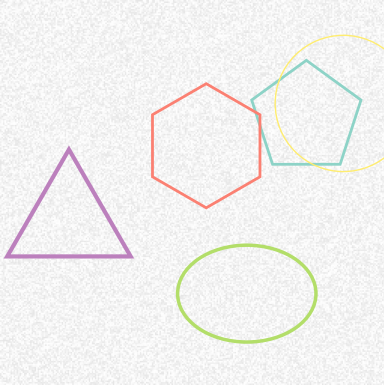[{"shape": "pentagon", "thickness": 2, "radius": 0.75, "center": [0.796, 0.694]}, {"shape": "hexagon", "thickness": 2, "radius": 0.81, "center": [0.536, 0.621]}, {"shape": "oval", "thickness": 2.5, "radius": 0.9, "center": [0.641, 0.237]}, {"shape": "triangle", "thickness": 3, "radius": 0.93, "center": [0.179, 0.427]}, {"shape": "circle", "thickness": 1, "radius": 0.88, "center": [0.892, 0.731]}]